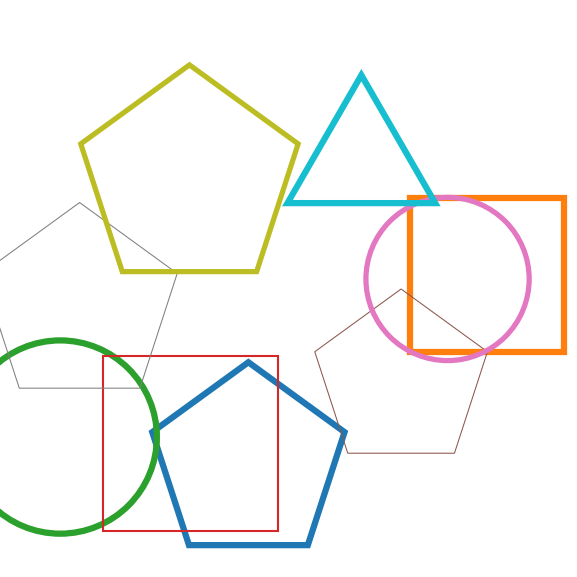[{"shape": "pentagon", "thickness": 3, "radius": 0.88, "center": [0.43, 0.197]}, {"shape": "square", "thickness": 3, "radius": 0.67, "center": [0.844, 0.524]}, {"shape": "circle", "thickness": 3, "radius": 0.84, "center": [0.104, 0.242]}, {"shape": "square", "thickness": 1, "radius": 0.76, "center": [0.33, 0.231]}, {"shape": "pentagon", "thickness": 0.5, "radius": 0.79, "center": [0.695, 0.341]}, {"shape": "circle", "thickness": 2.5, "radius": 0.71, "center": [0.775, 0.516]}, {"shape": "pentagon", "thickness": 0.5, "radius": 0.89, "center": [0.138, 0.471]}, {"shape": "pentagon", "thickness": 2.5, "radius": 0.99, "center": [0.328, 0.689]}, {"shape": "triangle", "thickness": 3, "radius": 0.74, "center": [0.626, 0.721]}]